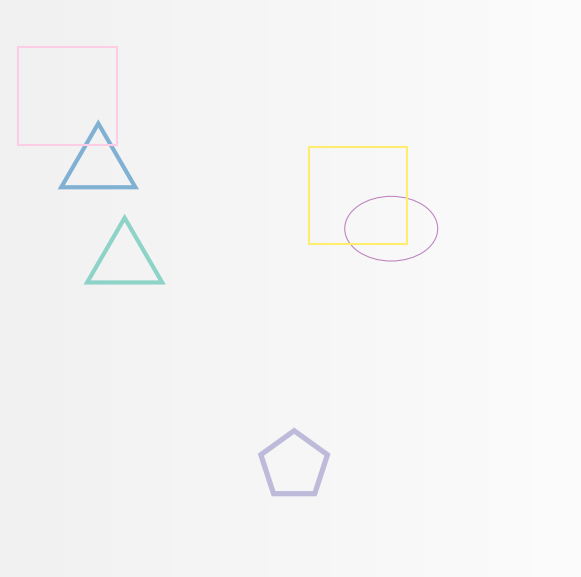[{"shape": "triangle", "thickness": 2, "radius": 0.37, "center": [0.214, 0.547]}, {"shape": "pentagon", "thickness": 2.5, "radius": 0.3, "center": [0.506, 0.193]}, {"shape": "triangle", "thickness": 2, "radius": 0.37, "center": [0.169, 0.712]}, {"shape": "square", "thickness": 1, "radius": 0.43, "center": [0.116, 0.833]}, {"shape": "oval", "thickness": 0.5, "radius": 0.4, "center": [0.673, 0.603]}, {"shape": "square", "thickness": 1, "radius": 0.42, "center": [0.616, 0.661]}]